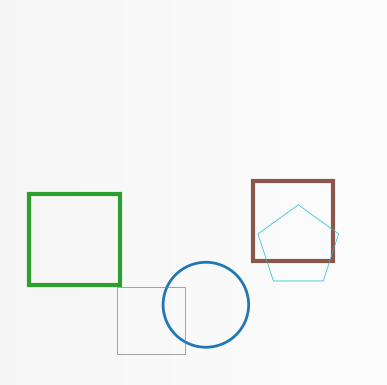[{"shape": "circle", "thickness": 2, "radius": 0.55, "center": [0.531, 0.208]}, {"shape": "square", "thickness": 3, "radius": 0.59, "center": [0.192, 0.378]}, {"shape": "square", "thickness": 3, "radius": 0.52, "center": [0.757, 0.426]}, {"shape": "square", "thickness": 0.5, "radius": 0.44, "center": [0.39, 0.167]}, {"shape": "pentagon", "thickness": 0.5, "radius": 0.55, "center": [0.77, 0.359]}]